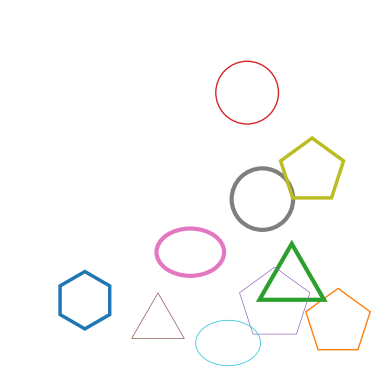[{"shape": "hexagon", "thickness": 2.5, "radius": 0.37, "center": [0.22, 0.22]}, {"shape": "pentagon", "thickness": 1, "radius": 0.44, "center": [0.878, 0.163]}, {"shape": "triangle", "thickness": 3, "radius": 0.48, "center": [0.758, 0.27]}, {"shape": "circle", "thickness": 1, "radius": 0.41, "center": [0.642, 0.759]}, {"shape": "pentagon", "thickness": 0.5, "radius": 0.48, "center": [0.714, 0.21]}, {"shape": "triangle", "thickness": 0.5, "radius": 0.39, "center": [0.41, 0.16]}, {"shape": "oval", "thickness": 3, "radius": 0.44, "center": [0.494, 0.345]}, {"shape": "circle", "thickness": 3, "radius": 0.4, "center": [0.682, 0.483]}, {"shape": "pentagon", "thickness": 2.5, "radius": 0.43, "center": [0.811, 0.556]}, {"shape": "oval", "thickness": 0.5, "radius": 0.42, "center": [0.593, 0.109]}]